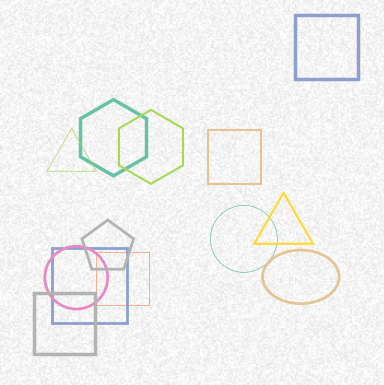[{"shape": "circle", "thickness": 0.5, "radius": 0.44, "center": [0.633, 0.38]}, {"shape": "hexagon", "thickness": 2.5, "radius": 0.49, "center": [0.295, 0.642]}, {"shape": "square", "thickness": 0.5, "radius": 0.35, "center": [0.318, 0.276]}, {"shape": "square", "thickness": 2, "radius": 0.49, "center": [0.232, 0.257]}, {"shape": "square", "thickness": 2.5, "radius": 0.41, "center": [0.848, 0.878]}, {"shape": "circle", "thickness": 2, "radius": 0.41, "center": [0.198, 0.279]}, {"shape": "hexagon", "thickness": 1.5, "radius": 0.48, "center": [0.392, 0.619]}, {"shape": "triangle", "thickness": 0.5, "radius": 0.37, "center": [0.186, 0.592]}, {"shape": "triangle", "thickness": 1.5, "radius": 0.44, "center": [0.737, 0.411]}, {"shape": "oval", "thickness": 2, "radius": 0.5, "center": [0.781, 0.281]}, {"shape": "square", "thickness": 1.5, "radius": 0.35, "center": [0.608, 0.592]}, {"shape": "pentagon", "thickness": 2, "radius": 0.35, "center": [0.28, 0.358]}, {"shape": "square", "thickness": 2.5, "radius": 0.4, "center": [0.167, 0.16]}]